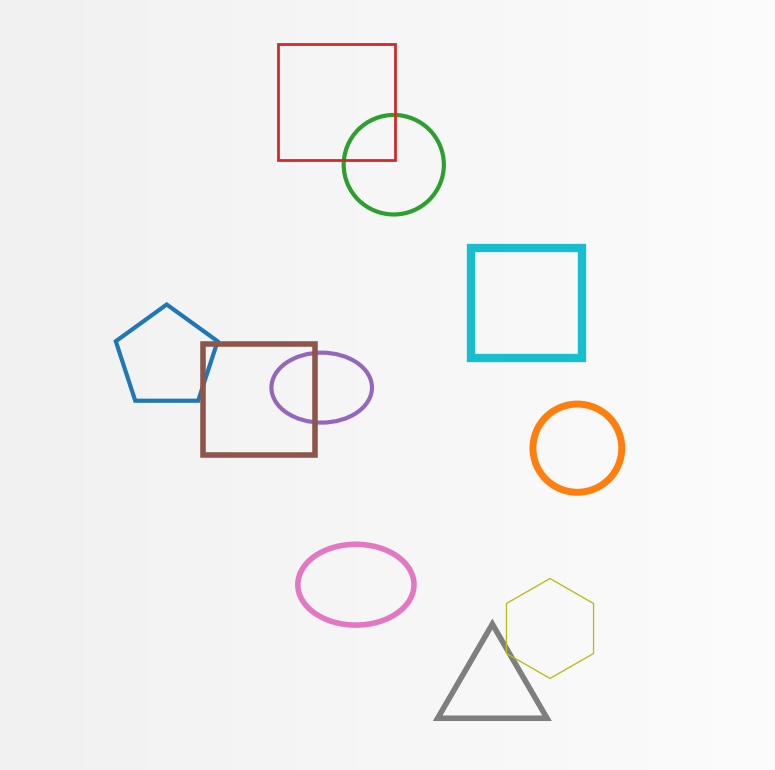[{"shape": "pentagon", "thickness": 1.5, "radius": 0.35, "center": [0.215, 0.535]}, {"shape": "circle", "thickness": 2.5, "radius": 0.29, "center": [0.745, 0.418]}, {"shape": "circle", "thickness": 1.5, "radius": 0.32, "center": [0.508, 0.786]}, {"shape": "square", "thickness": 1, "radius": 0.38, "center": [0.434, 0.868]}, {"shape": "oval", "thickness": 1.5, "radius": 0.32, "center": [0.415, 0.497]}, {"shape": "square", "thickness": 2, "radius": 0.36, "center": [0.335, 0.481]}, {"shape": "oval", "thickness": 2, "radius": 0.37, "center": [0.459, 0.241]}, {"shape": "triangle", "thickness": 2, "radius": 0.41, "center": [0.635, 0.108]}, {"shape": "hexagon", "thickness": 0.5, "radius": 0.32, "center": [0.71, 0.184]}, {"shape": "square", "thickness": 3, "radius": 0.36, "center": [0.68, 0.606]}]